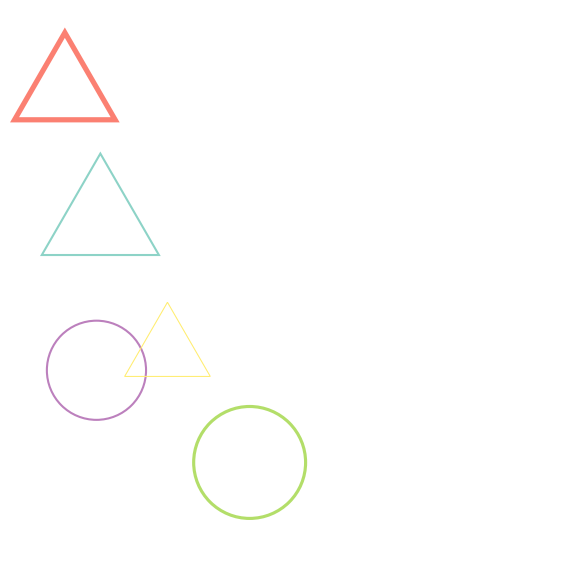[{"shape": "triangle", "thickness": 1, "radius": 0.59, "center": [0.174, 0.616]}, {"shape": "triangle", "thickness": 2.5, "radius": 0.5, "center": [0.112, 0.842]}, {"shape": "circle", "thickness": 1.5, "radius": 0.48, "center": [0.432, 0.198]}, {"shape": "circle", "thickness": 1, "radius": 0.43, "center": [0.167, 0.358]}, {"shape": "triangle", "thickness": 0.5, "radius": 0.43, "center": [0.29, 0.39]}]